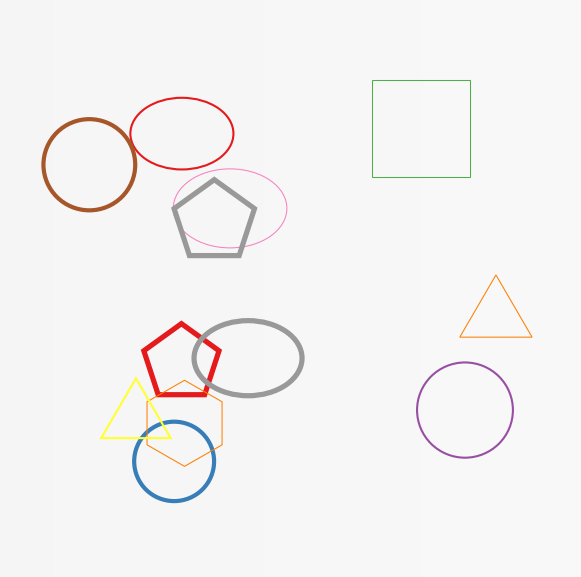[{"shape": "oval", "thickness": 1, "radius": 0.44, "center": [0.313, 0.768]}, {"shape": "pentagon", "thickness": 2.5, "radius": 0.34, "center": [0.312, 0.371]}, {"shape": "circle", "thickness": 2, "radius": 0.34, "center": [0.3, 0.2]}, {"shape": "square", "thickness": 0.5, "radius": 0.42, "center": [0.724, 0.776]}, {"shape": "circle", "thickness": 1, "radius": 0.41, "center": [0.8, 0.289]}, {"shape": "triangle", "thickness": 0.5, "radius": 0.36, "center": [0.853, 0.451]}, {"shape": "hexagon", "thickness": 0.5, "radius": 0.37, "center": [0.317, 0.266]}, {"shape": "triangle", "thickness": 1, "radius": 0.35, "center": [0.234, 0.275]}, {"shape": "circle", "thickness": 2, "radius": 0.39, "center": [0.154, 0.714]}, {"shape": "oval", "thickness": 0.5, "radius": 0.49, "center": [0.396, 0.638]}, {"shape": "oval", "thickness": 2.5, "radius": 0.46, "center": [0.427, 0.379]}, {"shape": "pentagon", "thickness": 2.5, "radius": 0.36, "center": [0.369, 0.615]}]